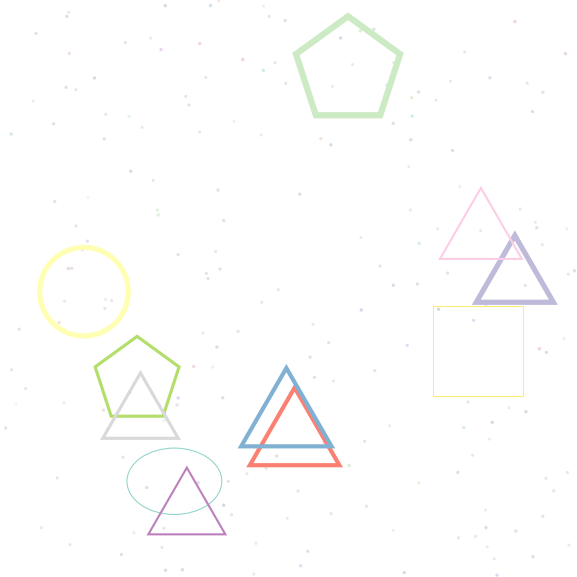[{"shape": "oval", "thickness": 0.5, "radius": 0.41, "center": [0.302, 0.166]}, {"shape": "circle", "thickness": 2.5, "radius": 0.38, "center": [0.145, 0.494]}, {"shape": "triangle", "thickness": 2.5, "radius": 0.39, "center": [0.892, 0.514]}, {"shape": "triangle", "thickness": 2, "radius": 0.45, "center": [0.51, 0.238]}, {"shape": "triangle", "thickness": 2, "radius": 0.45, "center": [0.496, 0.271]}, {"shape": "pentagon", "thickness": 1.5, "radius": 0.38, "center": [0.237, 0.34]}, {"shape": "triangle", "thickness": 1, "radius": 0.41, "center": [0.833, 0.592]}, {"shape": "triangle", "thickness": 1.5, "radius": 0.38, "center": [0.243, 0.278]}, {"shape": "triangle", "thickness": 1, "radius": 0.38, "center": [0.324, 0.112]}, {"shape": "pentagon", "thickness": 3, "radius": 0.47, "center": [0.603, 0.876]}, {"shape": "square", "thickness": 0.5, "radius": 0.39, "center": [0.827, 0.392]}]